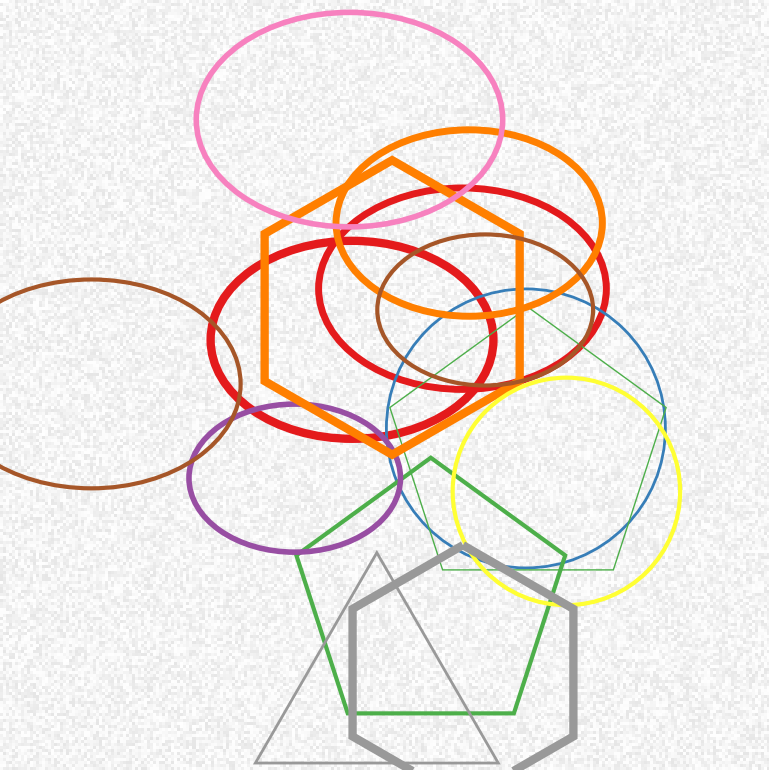[{"shape": "oval", "thickness": 2.5, "radius": 0.93, "center": [0.601, 0.625]}, {"shape": "oval", "thickness": 3, "radius": 0.92, "center": [0.457, 0.559]}, {"shape": "circle", "thickness": 1, "radius": 0.91, "center": [0.683, 0.444]}, {"shape": "pentagon", "thickness": 1.5, "radius": 0.92, "center": [0.559, 0.222]}, {"shape": "pentagon", "thickness": 0.5, "radius": 0.94, "center": [0.686, 0.412]}, {"shape": "oval", "thickness": 2, "radius": 0.69, "center": [0.383, 0.379]}, {"shape": "hexagon", "thickness": 3, "radius": 0.96, "center": [0.509, 0.601]}, {"shape": "oval", "thickness": 2.5, "radius": 0.86, "center": [0.609, 0.71]}, {"shape": "circle", "thickness": 1.5, "radius": 0.74, "center": [0.736, 0.362]}, {"shape": "oval", "thickness": 1.5, "radius": 0.97, "center": [0.119, 0.501]}, {"shape": "oval", "thickness": 1.5, "radius": 0.7, "center": [0.63, 0.597]}, {"shape": "oval", "thickness": 2, "radius": 0.99, "center": [0.454, 0.845]}, {"shape": "hexagon", "thickness": 3, "radius": 0.83, "center": [0.601, 0.126]}, {"shape": "triangle", "thickness": 1, "radius": 0.91, "center": [0.489, 0.1]}]